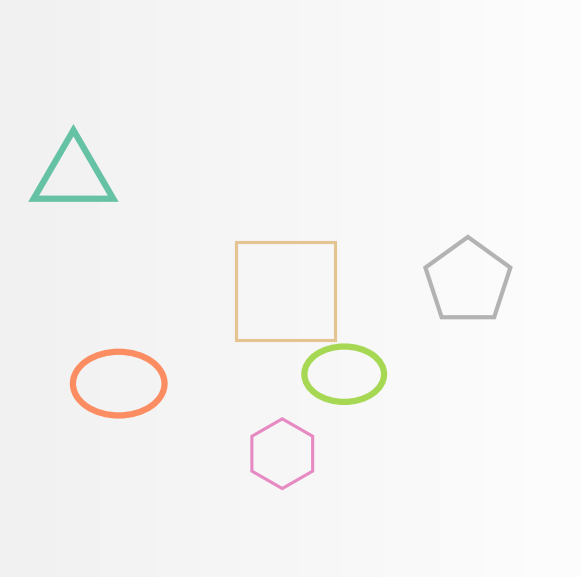[{"shape": "triangle", "thickness": 3, "radius": 0.4, "center": [0.126, 0.695]}, {"shape": "oval", "thickness": 3, "radius": 0.39, "center": [0.204, 0.335]}, {"shape": "hexagon", "thickness": 1.5, "radius": 0.3, "center": [0.486, 0.214]}, {"shape": "oval", "thickness": 3, "radius": 0.34, "center": [0.592, 0.351]}, {"shape": "square", "thickness": 1.5, "radius": 0.43, "center": [0.491, 0.495]}, {"shape": "pentagon", "thickness": 2, "radius": 0.38, "center": [0.805, 0.512]}]